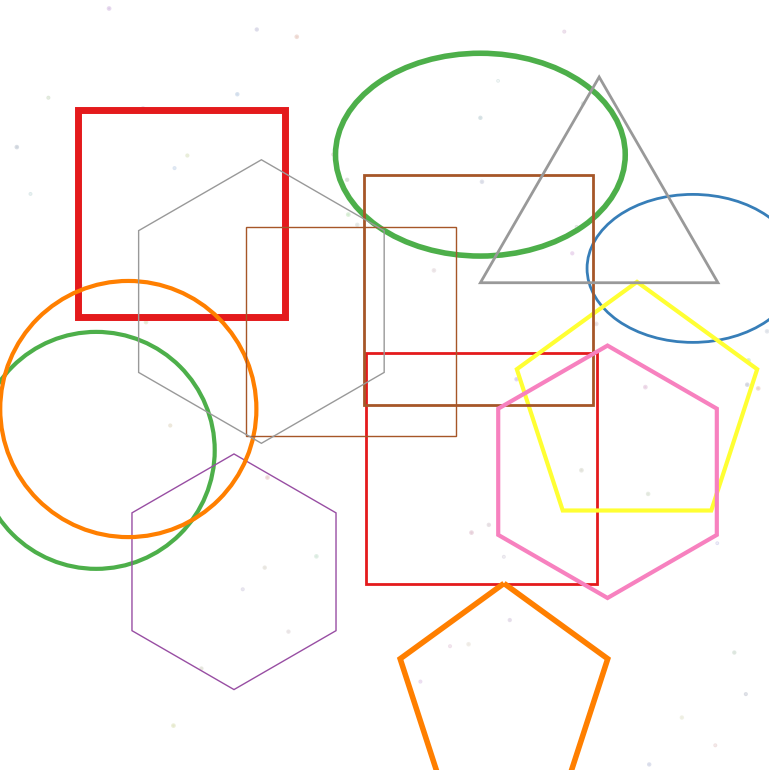[{"shape": "square", "thickness": 1, "radius": 0.75, "center": [0.626, 0.392]}, {"shape": "square", "thickness": 2.5, "radius": 0.67, "center": [0.236, 0.723]}, {"shape": "oval", "thickness": 1, "radius": 0.69, "center": [0.9, 0.651]}, {"shape": "circle", "thickness": 1.5, "radius": 0.77, "center": [0.125, 0.415]}, {"shape": "oval", "thickness": 2, "radius": 0.94, "center": [0.624, 0.799]}, {"shape": "hexagon", "thickness": 0.5, "radius": 0.76, "center": [0.304, 0.257]}, {"shape": "circle", "thickness": 1.5, "radius": 0.83, "center": [0.167, 0.469]}, {"shape": "pentagon", "thickness": 2, "radius": 0.71, "center": [0.654, 0.101]}, {"shape": "pentagon", "thickness": 1.5, "radius": 0.82, "center": [0.827, 0.47]}, {"shape": "square", "thickness": 1, "radius": 0.74, "center": [0.621, 0.623]}, {"shape": "square", "thickness": 0.5, "radius": 0.68, "center": [0.456, 0.569]}, {"shape": "hexagon", "thickness": 1.5, "radius": 0.82, "center": [0.789, 0.387]}, {"shape": "hexagon", "thickness": 0.5, "radius": 0.92, "center": [0.339, 0.608]}, {"shape": "triangle", "thickness": 1, "radius": 0.89, "center": [0.778, 0.722]}]